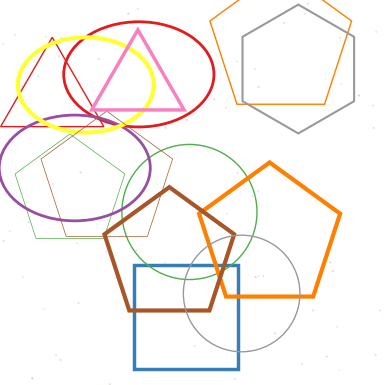[{"shape": "oval", "thickness": 2, "radius": 0.98, "center": [0.361, 0.807]}, {"shape": "triangle", "thickness": 1, "radius": 0.77, "center": [0.136, 0.748]}, {"shape": "square", "thickness": 2.5, "radius": 0.67, "center": [0.484, 0.176]}, {"shape": "pentagon", "thickness": 0.5, "radius": 0.75, "center": [0.182, 0.502]}, {"shape": "circle", "thickness": 1, "radius": 0.88, "center": [0.492, 0.449]}, {"shape": "oval", "thickness": 2, "radius": 0.98, "center": [0.194, 0.564]}, {"shape": "pentagon", "thickness": 3, "radius": 0.96, "center": [0.7, 0.385]}, {"shape": "pentagon", "thickness": 1, "radius": 0.97, "center": [0.729, 0.886]}, {"shape": "oval", "thickness": 3, "radius": 0.88, "center": [0.223, 0.779]}, {"shape": "pentagon", "thickness": 0.5, "radius": 0.9, "center": [0.277, 0.532]}, {"shape": "pentagon", "thickness": 3, "radius": 0.89, "center": [0.44, 0.337]}, {"shape": "triangle", "thickness": 2.5, "radius": 0.69, "center": [0.358, 0.784]}, {"shape": "hexagon", "thickness": 1.5, "radius": 0.84, "center": [0.775, 0.821]}, {"shape": "circle", "thickness": 1, "radius": 0.76, "center": [0.628, 0.238]}]